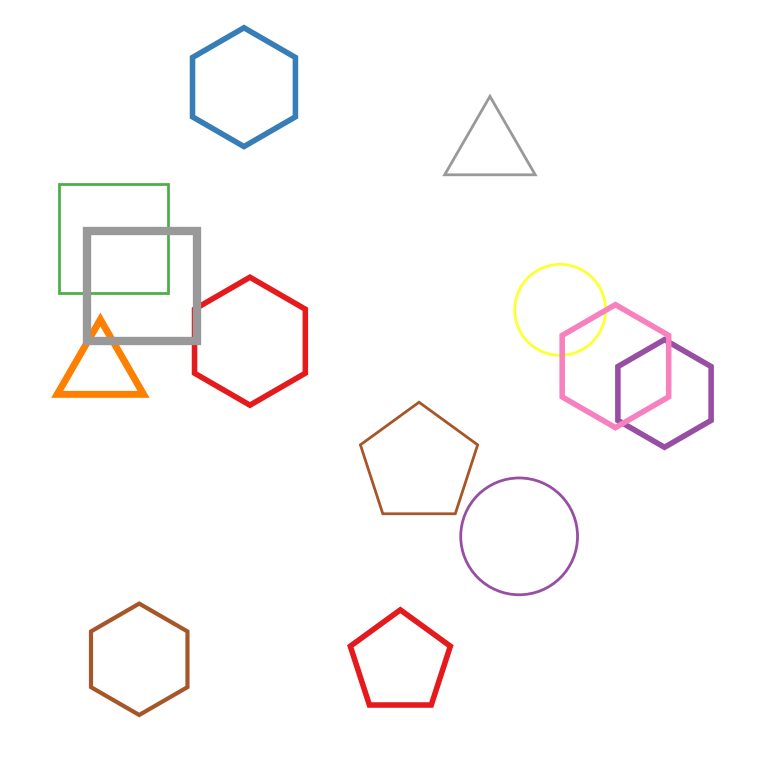[{"shape": "hexagon", "thickness": 2, "radius": 0.42, "center": [0.325, 0.557]}, {"shape": "pentagon", "thickness": 2, "radius": 0.34, "center": [0.52, 0.14]}, {"shape": "hexagon", "thickness": 2, "radius": 0.39, "center": [0.317, 0.887]}, {"shape": "square", "thickness": 1, "radius": 0.35, "center": [0.147, 0.69]}, {"shape": "hexagon", "thickness": 2, "radius": 0.35, "center": [0.863, 0.489]}, {"shape": "circle", "thickness": 1, "radius": 0.38, "center": [0.674, 0.303]}, {"shape": "triangle", "thickness": 2.5, "radius": 0.32, "center": [0.13, 0.52]}, {"shape": "circle", "thickness": 1, "radius": 0.3, "center": [0.727, 0.598]}, {"shape": "hexagon", "thickness": 1.5, "radius": 0.36, "center": [0.181, 0.144]}, {"shape": "pentagon", "thickness": 1, "radius": 0.4, "center": [0.544, 0.398]}, {"shape": "hexagon", "thickness": 2, "radius": 0.4, "center": [0.799, 0.524]}, {"shape": "square", "thickness": 3, "radius": 0.36, "center": [0.184, 0.629]}, {"shape": "triangle", "thickness": 1, "radius": 0.34, "center": [0.636, 0.807]}]